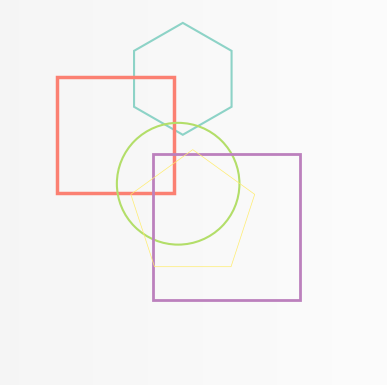[{"shape": "hexagon", "thickness": 1.5, "radius": 0.73, "center": [0.472, 0.795]}, {"shape": "square", "thickness": 2.5, "radius": 0.75, "center": [0.298, 0.649]}, {"shape": "circle", "thickness": 1.5, "radius": 0.79, "center": [0.46, 0.523]}, {"shape": "square", "thickness": 2, "radius": 0.95, "center": [0.584, 0.411]}, {"shape": "pentagon", "thickness": 0.5, "radius": 0.84, "center": [0.497, 0.443]}]